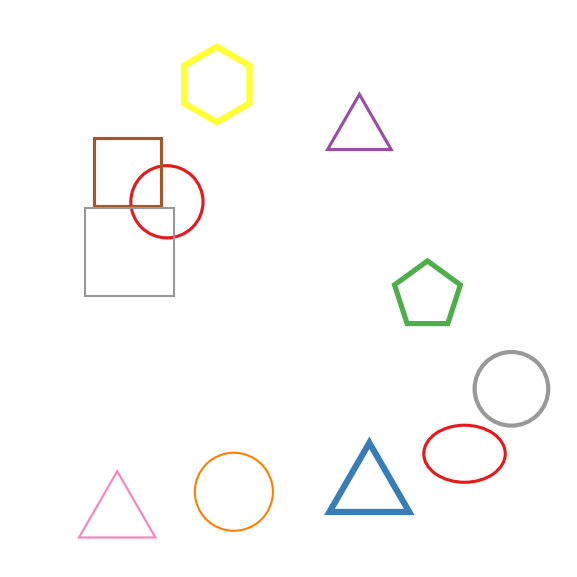[{"shape": "oval", "thickness": 1.5, "radius": 0.35, "center": [0.804, 0.213]}, {"shape": "circle", "thickness": 1.5, "radius": 0.31, "center": [0.289, 0.65]}, {"shape": "triangle", "thickness": 3, "radius": 0.4, "center": [0.64, 0.153]}, {"shape": "pentagon", "thickness": 2.5, "radius": 0.3, "center": [0.74, 0.487]}, {"shape": "triangle", "thickness": 1.5, "radius": 0.32, "center": [0.622, 0.772]}, {"shape": "circle", "thickness": 1, "radius": 0.34, "center": [0.405, 0.148]}, {"shape": "hexagon", "thickness": 3, "radius": 0.33, "center": [0.376, 0.853]}, {"shape": "square", "thickness": 1.5, "radius": 0.29, "center": [0.221, 0.702]}, {"shape": "triangle", "thickness": 1, "radius": 0.38, "center": [0.203, 0.107]}, {"shape": "circle", "thickness": 2, "radius": 0.32, "center": [0.886, 0.326]}, {"shape": "square", "thickness": 1, "radius": 0.38, "center": [0.224, 0.562]}]